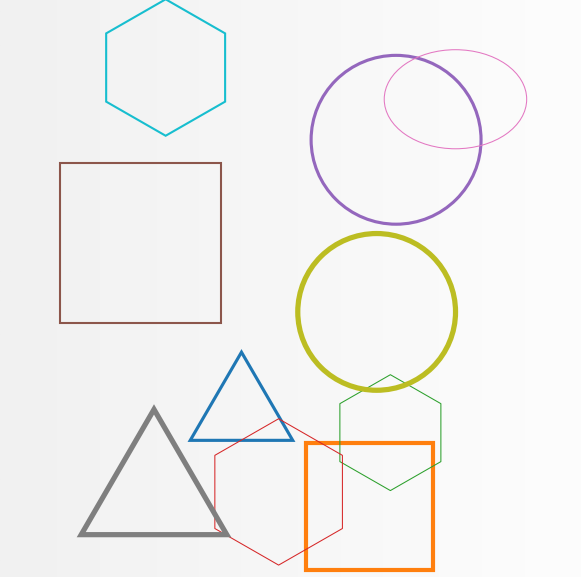[{"shape": "triangle", "thickness": 1.5, "radius": 0.51, "center": [0.415, 0.288]}, {"shape": "square", "thickness": 2, "radius": 0.55, "center": [0.636, 0.123]}, {"shape": "hexagon", "thickness": 0.5, "radius": 0.5, "center": [0.672, 0.25]}, {"shape": "hexagon", "thickness": 0.5, "radius": 0.63, "center": [0.479, 0.147]}, {"shape": "circle", "thickness": 1.5, "radius": 0.73, "center": [0.681, 0.757]}, {"shape": "square", "thickness": 1, "radius": 0.69, "center": [0.242, 0.579]}, {"shape": "oval", "thickness": 0.5, "radius": 0.61, "center": [0.784, 0.827]}, {"shape": "triangle", "thickness": 2.5, "radius": 0.72, "center": [0.265, 0.146]}, {"shape": "circle", "thickness": 2.5, "radius": 0.68, "center": [0.648, 0.459]}, {"shape": "hexagon", "thickness": 1, "radius": 0.59, "center": [0.285, 0.882]}]